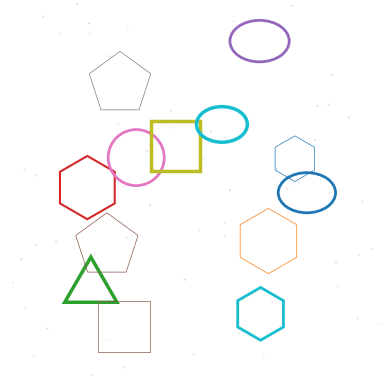[{"shape": "hexagon", "thickness": 0.5, "radius": 0.3, "center": [0.766, 0.588]}, {"shape": "oval", "thickness": 2, "radius": 0.37, "center": [0.797, 0.499]}, {"shape": "hexagon", "thickness": 0.5, "radius": 0.42, "center": [0.697, 0.374]}, {"shape": "triangle", "thickness": 2.5, "radius": 0.39, "center": [0.236, 0.254]}, {"shape": "hexagon", "thickness": 1.5, "radius": 0.41, "center": [0.227, 0.513]}, {"shape": "oval", "thickness": 2, "radius": 0.38, "center": [0.674, 0.893]}, {"shape": "pentagon", "thickness": 0.5, "radius": 0.43, "center": [0.278, 0.362]}, {"shape": "square", "thickness": 0.5, "radius": 0.33, "center": [0.322, 0.152]}, {"shape": "circle", "thickness": 2, "radius": 0.36, "center": [0.354, 0.591]}, {"shape": "pentagon", "thickness": 0.5, "radius": 0.42, "center": [0.312, 0.783]}, {"shape": "square", "thickness": 2.5, "radius": 0.32, "center": [0.456, 0.621]}, {"shape": "oval", "thickness": 2.5, "radius": 0.33, "center": [0.576, 0.677]}, {"shape": "hexagon", "thickness": 2, "radius": 0.34, "center": [0.677, 0.185]}]